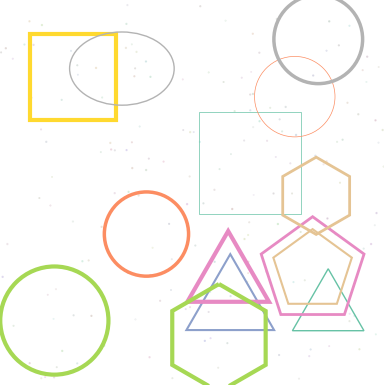[{"shape": "square", "thickness": 0.5, "radius": 0.66, "center": [0.649, 0.576]}, {"shape": "triangle", "thickness": 1, "radius": 0.54, "center": [0.852, 0.195]}, {"shape": "circle", "thickness": 2.5, "radius": 0.55, "center": [0.38, 0.392]}, {"shape": "circle", "thickness": 0.5, "radius": 0.52, "center": [0.766, 0.749]}, {"shape": "triangle", "thickness": 1.5, "radius": 0.66, "center": [0.598, 0.208]}, {"shape": "triangle", "thickness": 3, "radius": 0.61, "center": [0.593, 0.277]}, {"shape": "pentagon", "thickness": 2, "radius": 0.7, "center": [0.812, 0.297]}, {"shape": "circle", "thickness": 3, "radius": 0.7, "center": [0.141, 0.167]}, {"shape": "hexagon", "thickness": 3, "radius": 0.7, "center": [0.569, 0.122]}, {"shape": "square", "thickness": 3, "radius": 0.56, "center": [0.19, 0.799]}, {"shape": "pentagon", "thickness": 1.5, "radius": 0.54, "center": [0.812, 0.298]}, {"shape": "hexagon", "thickness": 2, "radius": 0.5, "center": [0.821, 0.491]}, {"shape": "circle", "thickness": 2.5, "radius": 0.58, "center": [0.827, 0.898]}, {"shape": "oval", "thickness": 1, "radius": 0.68, "center": [0.317, 0.822]}]